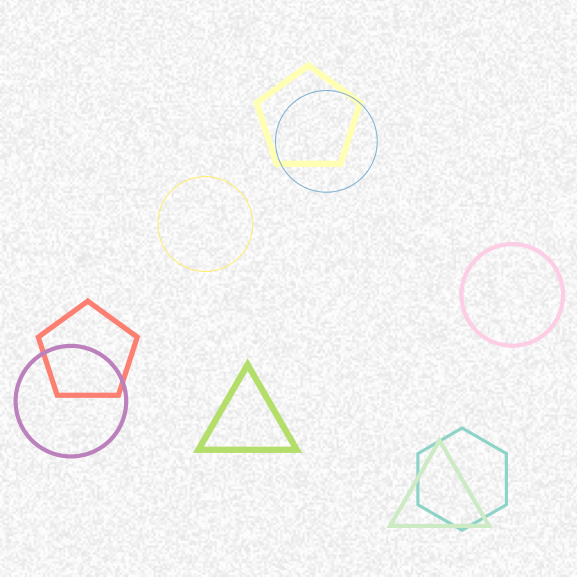[{"shape": "hexagon", "thickness": 1.5, "radius": 0.44, "center": [0.8, 0.169]}, {"shape": "pentagon", "thickness": 3, "radius": 0.47, "center": [0.534, 0.792]}, {"shape": "pentagon", "thickness": 2.5, "radius": 0.45, "center": [0.152, 0.388]}, {"shape": "circle", "thickness": 0.5, "radius": 0.44, "center": [0.565, 0.754]}, {"shape": "triangle", "thickness": 3, "radius": 0.49, "center": [0.429, 0.269]}, {"shape": "circle", "thickness": 2, "radius": 0.44, "center": [0.887, 0.488]}, {"shape": "circle", "thickness": 2, "radius": 0.48, "center": [0.123, 0.304]}, {"shape": "triangle", "thickness": 2, "radius": 0.49, "center": [0.761, 0.138]}, {"shape": "circle", "thickness": 0.5, "radius": 0.41, "center": [0.356, 0.611]}]